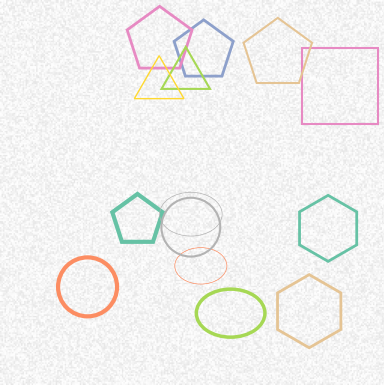[{"shape": "pentagon", "thickness": 3, "radius": 0.34, "center": [0.357, 0.427]}, {"shape": "hexagon", "thickness": 2, "radius": 0.43, "center": [0.852, 0.407]}, {"shape": "circle", "thickness": 3, "radius": 0.38, "center": [0.227, 0.255]}, {"shape": "oval", "thickness": 0.5, "radius": 0.34, "center": [0.522, 0.309]}, {"shape": "pentagon", "thickness": 2, "radius": 0.4, "center": [0.529, 0.868]}, {"shape": "pentagon", "thickness": 2, "radius": 0.44, "center": [0.415, 0.895]}, {"shape": "square", "thickness": 1.5, "radius": 0.49, "center": [0.883, 0.777]}, {"shape": "oval", "thickness": 2.5, "radius": 0.45, "center": [0.599, 0.187]}, {"shape": "triangle", "thickness": 1.5, "radius": 0.36, "center": [0.482, 0.805]}, {"shape": "triangle", "thickness": 1, "radius": 0.37, "center": [0.413, 0.781]}, {"shape": "hexagon", "thickness": 2, "radius": 0.48, "center": [0.803, 0.192]}, {"shape": "pentagon", "thickness": 1.5, "radius": 0.47, "center": [0.722, 0.86]}, {"shape": "oval", "thickness": 0.5, "radius": 0.41, "center": [0.496, 0.444]}, {"shape": "circle", "thickness": 1.5, "radius": 0.38, "center": [0.496, 0.41]}]